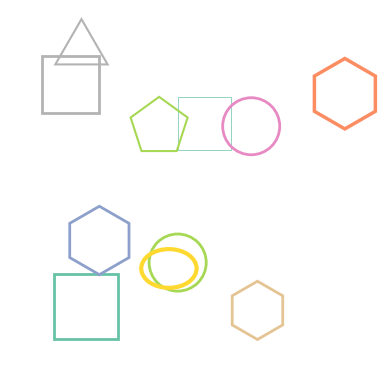[{"shape": "square", "thickness": 2, "radius": 0.42, "center": [0.223, 0.204]}, {"shape": "square", "thickness": 0.5, "radius": 0.34, "center": [0.53, 0.679]}, {"shape": "hexagon", "thickness": 2.5, "radius": 0.46, "center": [0.896, 0.757]}, {"shape": "hexagon", "thickness": 2, "radius": 0.44, "center": [0.258, 0.375]}, {"shape": "circle", "thickness": 2, "radius": 0.37, "center": [0.652, 0.672]}, {"shape": "pentagon", "thickness": 1.5, "radius": 0.39, "center": [0.413, 0.671]}, {"shape": "circle", "thickness": 2, "radius": 0.37, "center": [0.461, 0.318]}, {"shape": "oval", "thickness": 3, "radius": 0.36, "center": [0.439, 0.303]}, {"shape": "hexagon", "thickness": 2, "radius": 0.38, "center": [0.669, 0.194]}, {"shape": "square", "thickness": 2, "radius": 0.37, "center": [0.183, 0.78]}, {"shape": "triangle", "thickness": 1.5, "radius": 0.39, "center": [0.212, 0.872]}]